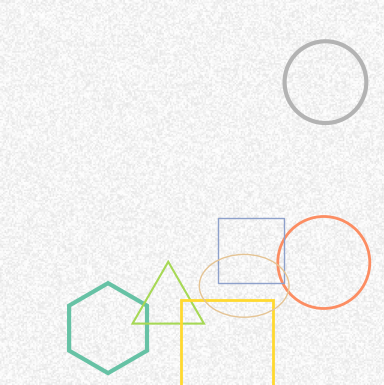[{"shape": "hexagon", "thickness": 3, "radius": 0.58, "center": [0.281, 0.148]}, {"shape": "circle", "thickness": 2, "radius": 0.6, "center": [0.841, 0.318]}, {"shape": "square", "thickness": 1, "radius": 0.43, "center": [0.652, 0.349]}, {"shape": "triangle", "thickness": 1.5, "radius": 0.54, "center": [0.437, 0.213]}, {"shape": "square", "thickness": 2, "radius": 0.6, "center": [0.59, 0.102]}, {"shape": "oval", "thickness": 1, "radius": 0.58, "center": [0.634, 0.258]}, {"shape": "circle", "thickness": 3, "radius": 0.53, "center": [0.845, 0.787]}]